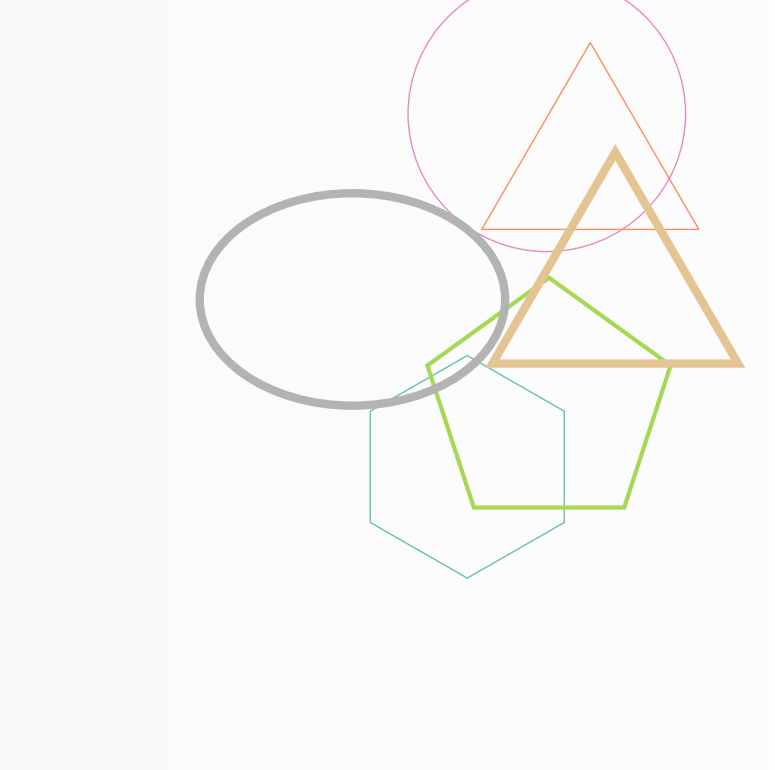[{"shape": "hexagon", "thickness": 0.5, "radius": 0.72, "center": [0.603, 0.394]}, {"shape": "triangle", "thickness": 0.5, "radius": 0.81, "center": [0.762, 0.783]}, {"shape": "circle", "thickness": 0.5, "radius": 0.9, "center": [0.706, 0.852]}, {"shape": "pentagon", "thickness": 1.5, "radius": 0.82, "center": [0.708, 0.474]}, {"shape": "triangle", "thickness": 3, "radius": 0.91, "center": [0.794, 0.619]}, {"shape": "oval", "thickness": 3, "radius": 0.99, "center": [0.455, 0.611]}]